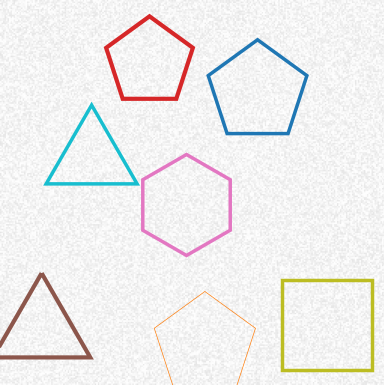[{"shape": "pentagon", "thickness": 2.5, "radius": 0.67, "center": [0.669, 0.762]}, {"shape": "pentagon", "thickness": 0.5, "radius": 0.69, "center": [0.532, 0.105]}, {"shape": "pentagon", "thickness": 3, "radius": 0.59, "center": [0.388, 0.839]}, {"shape": "triangle", "thickness": 3, "radius": 0.73, "center": [0.108, 0.145]}, {"shape": "hexagon", "thickness": 2.5, "radius": 0.66, "center": [0.484, 0.468]}, {"shape": "square", "thickness": 2.5, "radius": 0.59, "center": [0.849, 0.156]}, {"shape": "triangle", "thickness": 2.5, "radius": 0.68, "center": [0.238, 0.591]}]